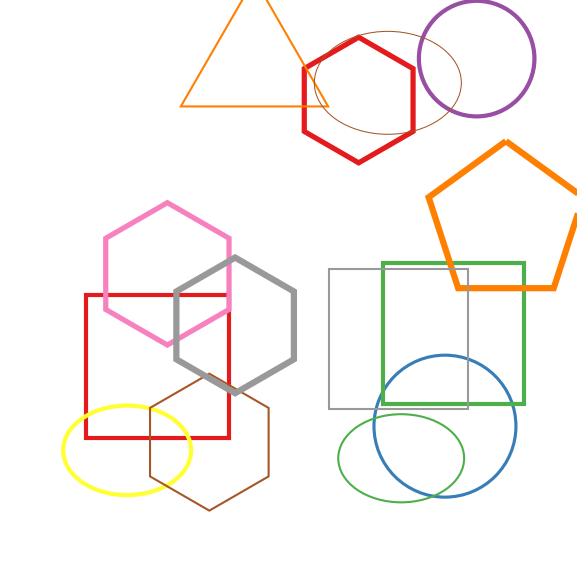[{"shape": "hexagon", "thickness": 2.5, "radius": 0.54, "center": [0.621, 0.826]}, {"shape": "square", "thickness": 2, "radius": 0.62, "center": [0.273, 0.364]}, {"shape": "circle", "thickness": 1.5, "radius": 0.61, "center": [0.77, 0.261]}, {"shape": "oval", "thickness": 1, "radius": 0.55, "center": [0.695, 0.206]}, {"shape": "square", "thickness": 2, "radius": 0.61, "center": [0.785, 0.421]}, {"shape": "circle", "thickness": 2, "radius": 0.5, "center": [0.825, 0.898]}, {"shape": "triangle", "thickness": 1, "radius": 0.74, "center": [0.441, 0.888]}, {"shape": "pentagon", "thickness": 3, "radius": 0.7, "center": [0.876, 0.614]}, {"shape": "oval", "thickness": 2, "radius": 0.55, "center": [0.22, 0.219]}, {"shape": "hexagon", "thickness": 1, "radius": 0.59, "center": [0.362, 0.233]}, {"shape": "oval", "thickness": 0.5, "radius": 0.64, "center": [0.672, 0.856]}, {"shape": "hexagon", "thickness": 2.5, "radius": 0.62, "center": [0.29, 0.525]}, {"shape": "square", "thickness": 1, "radius": 0.6, "center": [0.69, 0.412]}, {"shape": "hexagon", "thickness": 3, "radius": 0.59, "center": [0.407, 0.436]}]